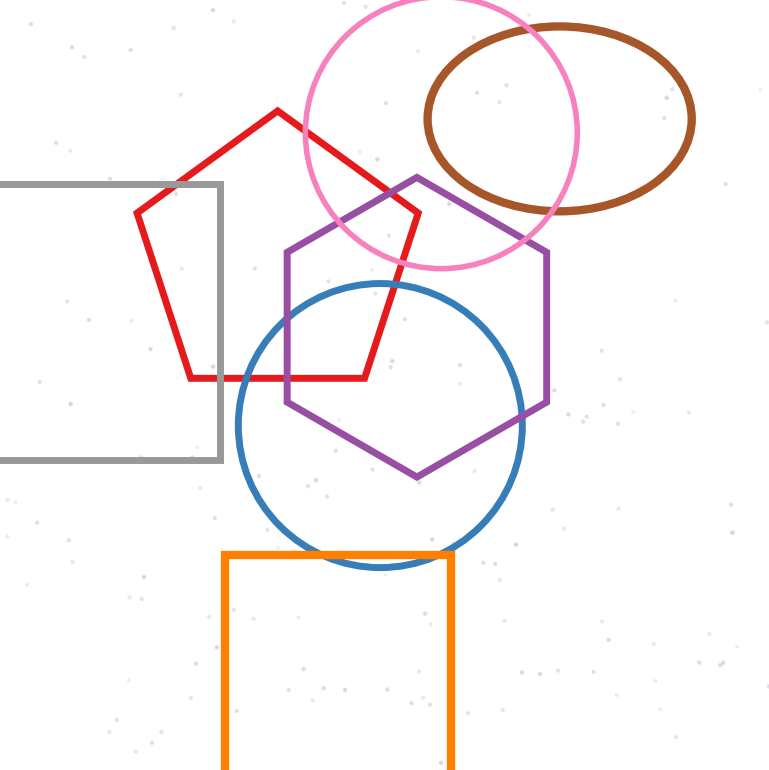[{"shape": "pentagon", "thickness": 2.5, "radius": 0.96, "center": [0.361, 0.664]}, {"shape": "circle", "thickness": 2.5, "radius": 0.92, "center": [0.494, 0.447]}, {"shape": "hexagon", "thickness": 2.5, "radius": 0.97, "center": [0.541, 0.575]}, {"shape": "square", "thickness": 3, "radius": 0.73, "center": [0.439, 0.132]}, {"shape": "oval", "thickness": 3, "radius": 0.86, "center": [0.727, 0.846]}, {"shape": "circle", "thickness": 2, "radius": 0.88, "center": [0.573, 0.828]}, {"shape": "square", "thickness": 2.5, "radius": 0.9, "center": [0.106, 0.582]}]